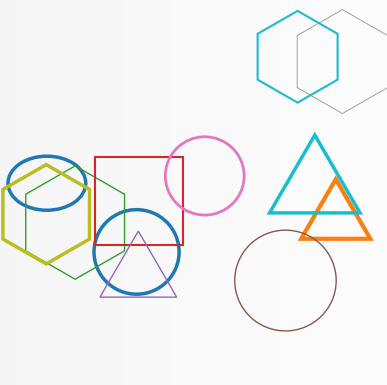[{"shape": "circle", "thickness": 2.5, "radius": 0.55, "center": [0.352, 0.346]}, {"shape": "oval", "thickness": 2.5, "radius": 0.5, "center": [0.121, 0.524]}, {"shape": "triangle", "thickness": 3, "radius": 0.52, "center": [0.866, 0.431]}, {"shape": "hexagon", "thickness": 1, "radius": 0.74, "center": [0.194, 0.422]}, {"shape": "square", "thickness": 1.5, "radius": 0.57, "center": [0.358, 0.478]}, {"shape": "triangle", "thickness": 1, "radius": 0.57, "center": [0.357, 0.285]}, {"shape": "circle", "thickness": 1, "radius": 0.65, "center": [0.737, 0.271]}, {"shape": "circle", "thickness": 2, "radius": 0.51, "center": [0.528, 0.543]}, {"shape": "hexagon", "thickness": 0.5, "radius": 0.67, "center": [0.884, 0.84]}, {"shape": "hexagon", "thickness": 2.5, "radius": 0.64, "center": [0.119, 0.443]}, {"shape": "triangle", "thickness": 2.5, "radius": 0.67, "center": [0.812, 0.514]}, {"shape": "hexagon", "thickness": 1.5, "radius": 0.6, "center": [0.768, 0.853]}]